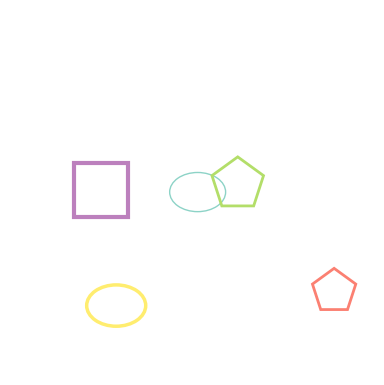[{"shape": "oval", "thickness": 1, "radius": 0.36, "center": [0.513, 0.501]}, {"shape": "pentagon", "thickness": 2, "radius": 0.3, "center": [0.868, 0.244]}, {"shape": "pentagon", "thickness": 2, "radius": 0.35, "center": [0.618, 0.522]}, {"shape": "square", "thickness": 3, "radius": 0.35, "center": [0.262, 0.506]}, {"shape": "oval", "thickness": 2.5, "radius": 0.38, "center": [0.302, 0.206]}]